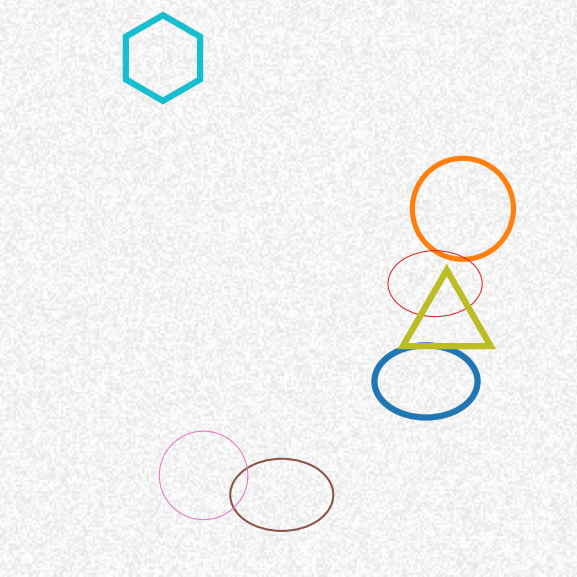[{"shape": "oval", "thickness": 3, "radius": 0.45, "center": [0.738, 0.339]}, {"shape": "circle", "thickness": 2.5, "radius": 0.44, "center": [0.802, 0.638]}, {"shape": "oval", "thickness": 0.5, "radius": 0.41, "center": [0.753, 0.508]}, {"shape": "oval", "thickness": 1, "radius": 0.45, "center": [0.488, 0.142]}, {"shape": "circle", "thickness": 0.5, "radius": 0.38, "center": [0.353, 0.176]}, {"shape": "triangle", "thickness": 3, "radius": 0.44, "center": [0.774, 0.444]}, {"shape": "hexagon", "thickness": 3, "radius": 0.37, "center": [0.282, 0.899]}]